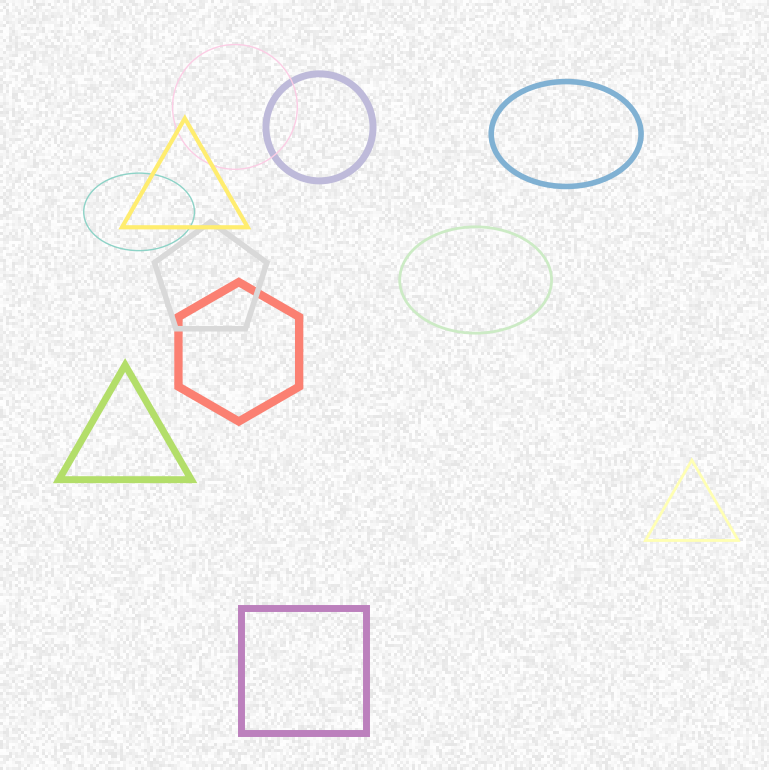[{"shape": "oval", "thickness": 0.5, "radius": 0.36, "center": [0.181, 0.725]}, {"shape": "triangle", "thickness": 1, "radius": 0.35, "center": [0.899, 0.333]}, {"shape": "circle", "thickness": 2.5, "radius": 0.35, "center": [0.415, 0.835]}, {"shape": "hexagon", "thickness": 3, "radius": 0.45, "center": [0.31, 0.543]}, {"shape": "oval", "thickness": 2, "radius": 0.49, "center": [0.735, 0.826]}, {"shape": "triangle", "thickness": 2.5, "radius": 0.5, "center": [0.163, 0.427]}, {"shape": "circle", "thickness": 0.5, "radius": 0.41, "center": [0.305, 0.861]}, {"shape": "pentagon", "thickness": 2, "radius": 0.38, "center": [0.274, 0.635]}, {"shape": "square", "thickness": 2.5, "radius": 0.41, "center": [0.395, 0.13]}, {"shape": "oval", "thickness": 1, "radius": 0.49, "center": [0.618, 0.636]}, {"shape": "triangle", "thickness": 1.5, "radius": 0.47, "center": [0.24, 0.752]}]